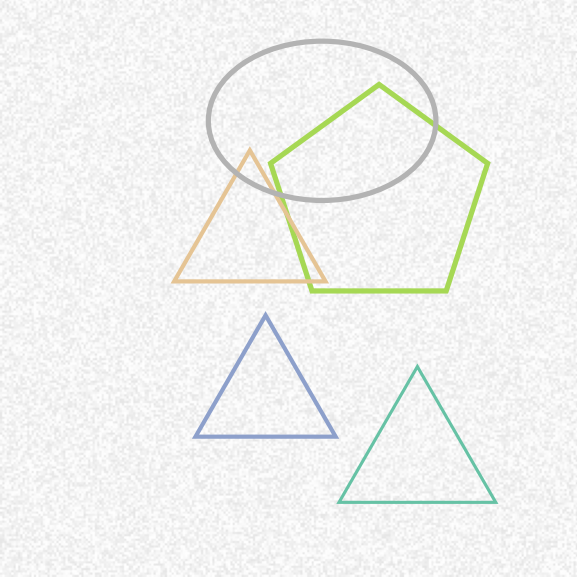[{"shape": "triangle", "thickness": 1.5, "radius": 0.78, "center": [0.723, 0.208]}, {"shape": "triangle", "thickness": 2, "radius": 0.7, "center": [0.46, 0.313]}, {"shape": "pentagon", "thickness": 2.5, "radius": 0.99, "center": [0.656, 0.655]}, {"shape": "triangle", "thickness": 2, "radius": 0.76, "center": [0.433, 0.588]}, {"shape": "oval", "thickness": 2.5, "radius": 0.99, "center": [0.558, 0.79]}]